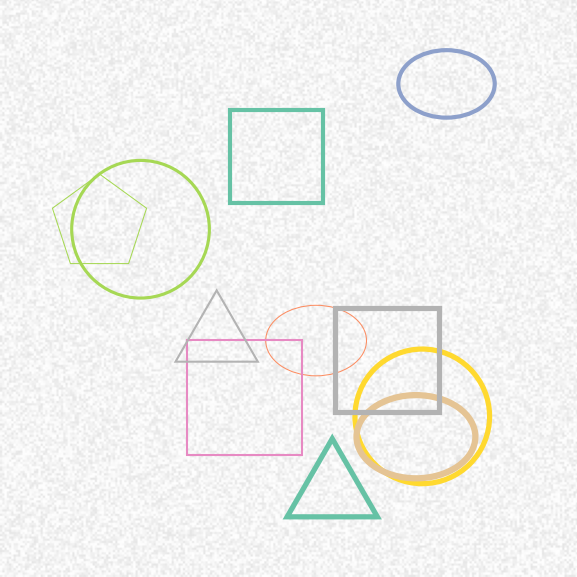[{"shape": "square", "thickness": 2, "radius": 0.4, "center": [0.478, 0.729]}, {"shape": "triangle", "thickness": 2.5, "radius": 0.45, "center": [0.575, 0.149]}, {"shape": "oval", "thickness": 0.5, "radius": 0.44, "center": [0.547, 0.409]}, {"shape": "oval", "thickness": 2, "radius": 0.42, "center": [0.773, 0.854]}, {"shape": "square", "thickness": 1, "radius": 0.5, "center": [0.423, 0.311]}, {"shape": "pentagon", "thickness": 0.5, "radius": 0.43, "center": [0.172, 0.612]}, {"shape": "circle", "thickness": 1.5, "radius": 0.6, "center": [0.243, 0.602]}, {"shape": "circle", "thickness": 2.5, "radius": 0.58, "center": [0.731, 0.278]}, {"shape": "oval", "thickness": 3, "radius": 0.51, "center": [0.72, 0.243]}, {"shape": "triangle", "thickness": 1, "radius": 0.41, "center": [0.375, 0.414]}, {"shape": "square", "thickness": 2.5, "radius": 0.45, "center": [0.671, 0.376]}]